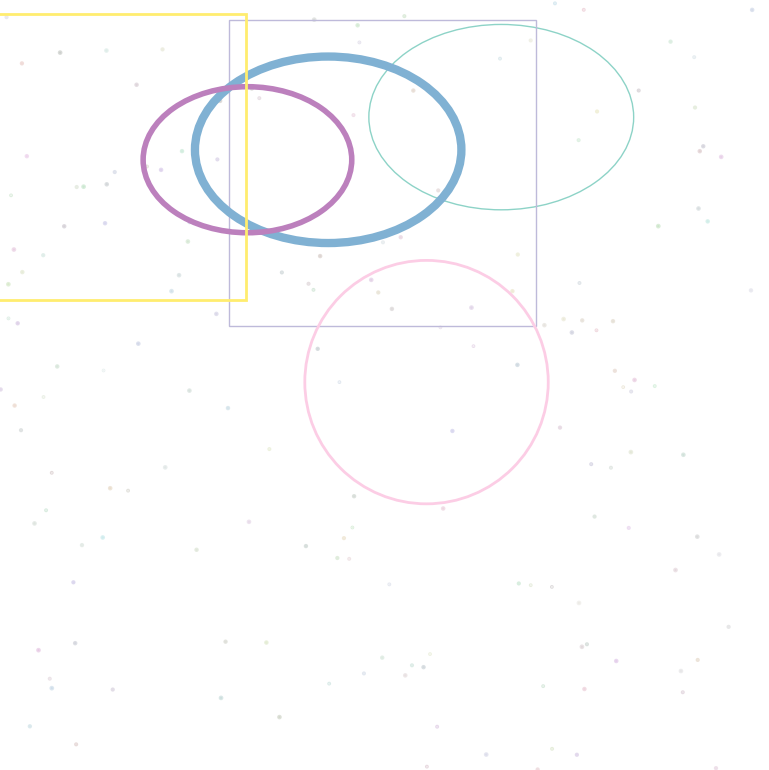[{"shape": "oval", "thickness": 0.5, "radius": 0.86, "center": [0.651, 0.848]}, {"shape": "square", "thickness": 0.5, "radius": 1.0, "center": [0.497, 0.776]}, {"shape": "oval", "thickness": 3, "radius": 0.87, "center": [0.426, 0.805]}, {"shape": "circle", "thickness": 1, "radius": 0.79, "center": [0.554, 0.504]}, {"shape": "oval", "thickness": 2, "radius": 0.68, "center": [0.321, 0.793]}, {"shape": "square", "thickness": 1, "radius": 0.93, "center": [0.134, 0.796]}]